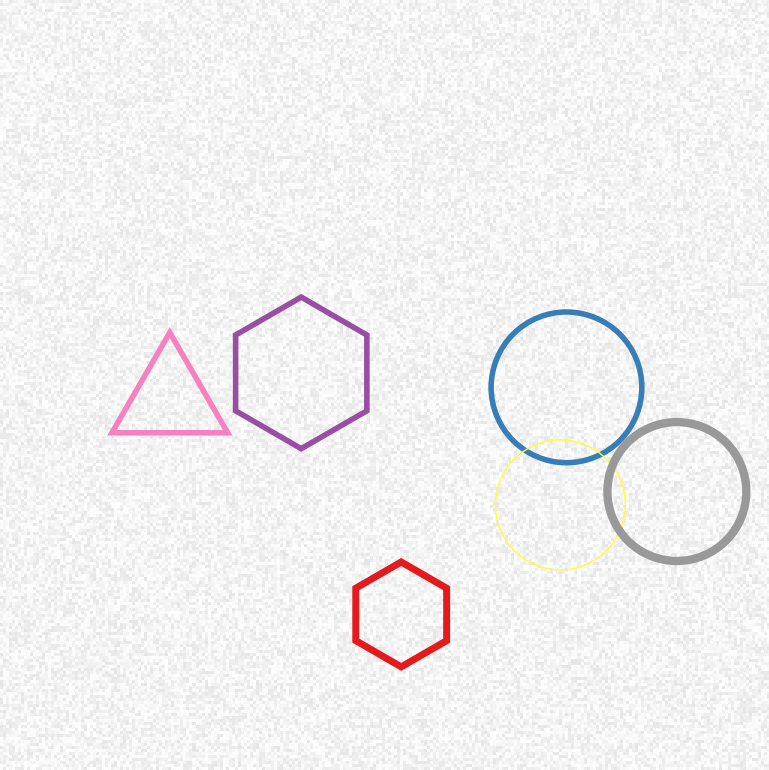[{"shape": "hexagon", "thickness": 2.5, "radius": 0.34, "center": [0.521, 0.202]}, {"shape": "circle", "thickness": 2, "radius": 0.49, "center": [0.736, 0.497]}, {"shape": "hexagon", "thickness": 2, "radius": 0.49, "center": [0.391, 0.516]}, {"shape": "circle", "thickness": 0.5, "radius": 0.42, "center": [0.728, 0.344]}, {"shape": "triangle", "thickness": 2, "radius": 0.43, "center": [0.221, 0.481]}, {"shape": "circle", "thickness": 3, "radius": 0.45, "center": [0.879, 0.362]}]